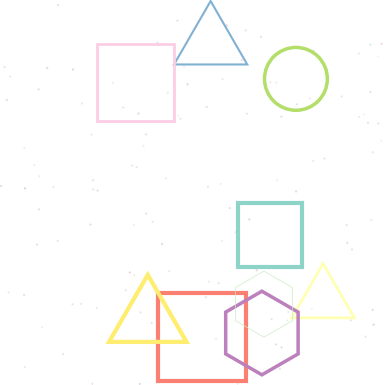[{"shape": "square", "thickness": 3, "radius": 0.42, "center": [0.701, 0.39]}, {"shape": "triangle", "thickness": 2, "radius": 0.47, "center": [0.839, 0.221]}, {"shape": "square", "thickness": 3, "radius": 0.57, "center": [0.525, 0.125]}, {"shape": "triangle", "thickness": 1.5, "radius": 0.55, "center": [0.547, 0.887]}, {"shape": "circle", "thickness": 2.5, "radius": 0.41, "center": [0.769, 0.795]}, {"shape": "square", "thickness": 2, "radius": 0.5, "center": [0.352, 0.786]}, {"shape": "hexagon", "thickness": 2.5, "radius": 0.54, "center": [0.68, 0.135]}, {"shape": "hexagon", "thickness": 0.5, "radius": 0.43, "center": [0.686, 0.21]}, {"shape": "triangle", "thickness": 3, "radius": 0.58, "center": [0.384, 0.17]}]